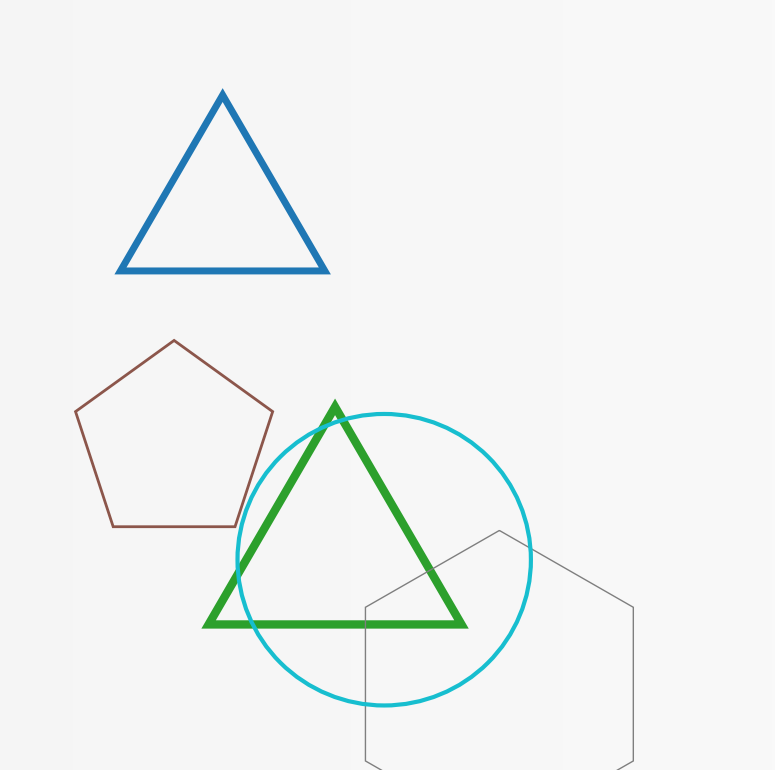[{"shape": "triangle", "thickness": 2.5, "radius": 0.76, "center": [0.287, 0.724]}, {"shape": "triangle", "thickness": 3, "radius": 0.94, "center": [0.432, 0.283]}, {"shape": "pentagon", "thickness": 1, "radius": 0.67, "center": [0.225, 0.424]}, {"shape": "hexagon", "thickness": 0.5, "radius": 1.0, "center": [0.644, 0.112]}, {"shape": "circle", "thickness": 1.5, "radius": 0.95, "center": [0.496, 0.273]}]